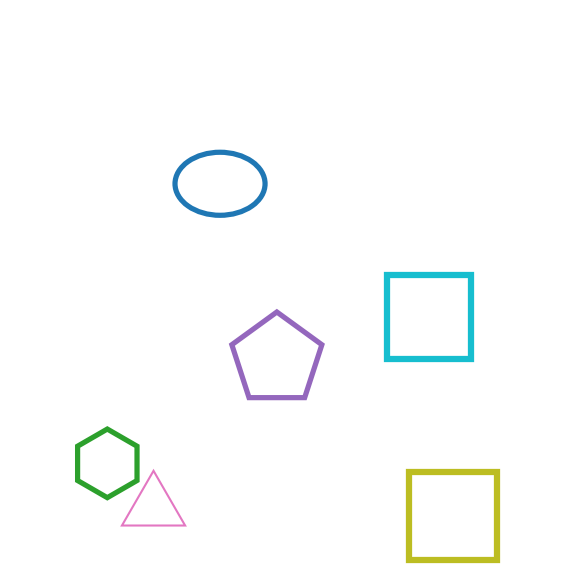[{"shape": "oval", "thickness": 2.5, "radius": 0.39, "center": [0.381, 0.681]}, {"shape": "hexagon", "thickness": 2.5, "radius": 0.3, "center": [0.186, 0.197]}, {"shape": "pentagon", "thickness": 2.5, "radius": 0.41, "center": [0.479, 0.377]}, {"shape": "triangle", "thickness": 1, "radius": 0.32, "center": [0.266, 0.121]}, {"shape": "square", "thickness": 3, "radius": 0.38, "center": [0.784, 0.106]}, {"shape": "square", "thickness": 3, "radius": 0.36, "center": [0.743, 0.451]}]